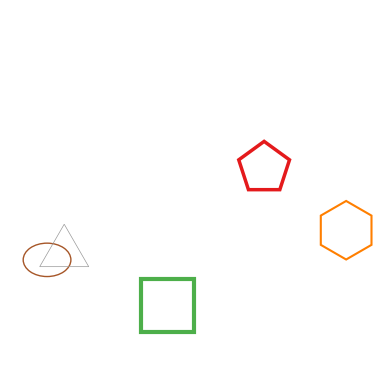[{"shape": "pentagon", "thickness": 2.5, "radius": 0.35, "center": [0.686, 0.563]}, {"shape": "square", "thickness": 3, "radius": 0.35, "center": [0.435, 0.206]}, {"shape": "hexagon", "thickness": 1.5, "radius": 0.38, "center": [0.899, 0.402]}, {"shape": "oval", "thickness": 1, "radius": 0.31, "center": [0.122, 0.325]}, {"shape": "triangle", "thickness": 0.5, "radius": 0.37, "center": [0.167, 0.344]}]